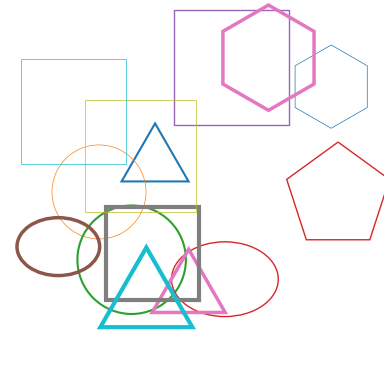[{"shape": "triangle", "thickness": 1.5, "radius": 0.5, "center": [0.403, 0.579]}, {"shape": "hexagon", "thickness": 0.5, "radius": 0.54, "center": [0.86, 0.775]}, {"shape": "circle", "thickness": 0.5, "radius": 0.61, "center": [0.257, 0.501]}, {"shape": "circle", "thickness": 1.5, "radius": 0.7, "center": [0.342, 0.325]}, {"shape": "oval", "thickness": 1, "radius": 0.69, "center": [0.584, 0.275]}, {"shape": "pentagon", "thickness": 1, "radius": 0.7, "center": [0.878, 0.491]}, {"shape": "square", "thickness": 1, "radius": 0.75, "center": [0.601, 0.825]}, {"shape": "oval", "thickness": 2.5, "radius": 0.54, "center": [0.152, 0.359]}, {"shape": "triangle", "thickness": 2.5, "radius": 0.55, "center": [0.49, 0.243]}, {"shape": "hexagon", "thickness": 2.5, "radius": 0.68, "center": [0.697, 0.85]}, {"shape": "square", "thickness": 3, "radius": 0.6, "center": [0.397, 0.342]}, {"shape": "square", "thickness": 0.5, "radius": 0.72, "center": [0.365, 0.595]}, {"shape": "square", "thickness": 0.5, "radius": 0.68, "center": [0.191, 0.71]}, {"shape": "triangle", "thickness": 3, "radius": 0.69, "center": [0.38, 0.219]}]